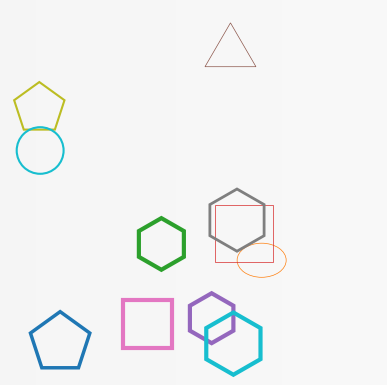[{"shape": "pentagon", "thickness": 2.5, "radius": 0.4, "center": [0.155, 0.11]}, {"shape": "oval", "thickness": 0.5, "radius": 0.32, "center": [0.675, 0.324]}, {"shape": "hexagon", "thickness": 3, "radius": 0.34, "center": [0.416, 0.366]}, {"shape": "square", "thickness": 0.5, "radius": 0.37, "center": [0.63, 0.394]}, {"shape": "hexagon", "thickness": 3, "radius": 0.32, "center": [0.546, 0.174]}, {"shape": "triangle", "thickness": 0.5, "radius": 0.38, "center": [0.595, 0.865]}, {"shape": "square", "thickness": 3, "radius": 0.31, "center": [0.38, 0.157]}, {"shape": "hexagon", "thickness": 2, "radius": 0.4, "center": [0.612, 0.428]}, {"shape": "pentagon", "thickness": 1.5, "radius": 0.34, "center": [0.101, 0.719]}, {"shape": "circle", "thickness": 1.5, "radius": 0.3, "center": [0.104, 0.609]}, {"shape": "hexagon", "thickness": 3, "radius": 0.4, "center": [0.602, 0.107]}]